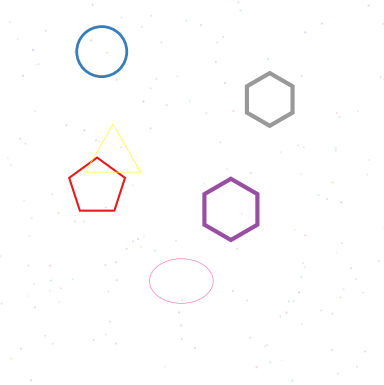[{"shape": "pentagon", "thickness": 1.5, "radius": 0.38, "center": [0.252, 0.514]}, {"shape": "circle", "thickness": 2, "radius": 0.32, "center": [0.264, 0.866]}, {"shape": "hexagon", "thickness": 3, "radius": 0.4, "center": [0.6, 0.456]}, {"shape": "triangle", "thickness": 0.5, "radius": 0.41, "center": [0.294, 0.594]}, {"shape": "oval", "thickness": 0.5, "radius": 0.41, "center": [0.471, 0.27]}, {"shape": "hexagon", "thickness": 3, "radius": 0.34, "center": [0.701, 0.742]}]